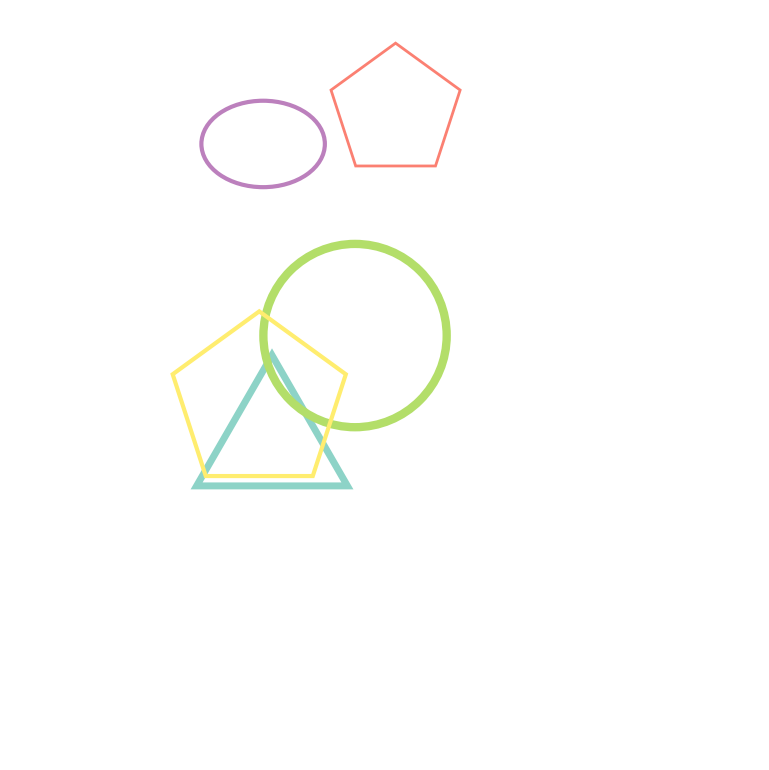[{"shape": "triangle", "thickness": 2.5, "radius": 0.57, "center": [0.353, 0.426]}, {"shape": "pentagon", "thickness": 1, "radius": 0.44, "center": [0.514, 0.856]}, {"shape": "circle", "thickness": 3, "radius": 0.6, "center": [0.461, 0.564]}, {"shape": "oval", "thickness": 1.5, "radius": 0.4, "center": [0.342, 0.813]}, {"shape": "pentagon", "thickness": 1.5, "radius": 0.59, "center": [0.337, 0.477]}]